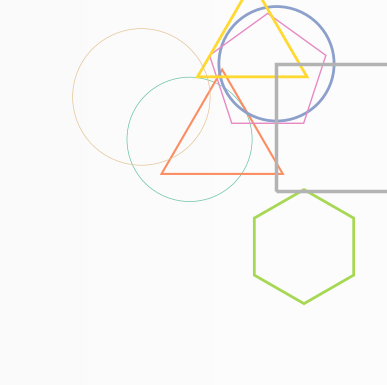[{"shape": "circle", "thickness": 0.5, "radius": 0.81, "center": [0.489, 0.638]}, {"shape": "triangle", "thickness": 1.5, "radius": 0.9, "center": [0.573, 0.639]}, {"shape": "circle", "thickness": 2, "radius": 0.74, "center": [0.714, 0.834]}, {"shape": "pentagon", "thickness": 1, "radius": 0.79, "center": [0.691, 0.807]}, {"shape": "hexagon", "thickness": 2, "radius": 0.74, "center": [0.785, 0.359]}, {"shape": "triangle", "thickness": 2, "radius": 0.82, "center": [0.651, 0.882]}, {"shape": "circle", "thickness": 0.5, "radius": 0.89, "center": [0.365, 0.748]}, {"shape": "square", "thickness": 2.5, "radius": 0.82, "center": [0.877, 0.669]}]